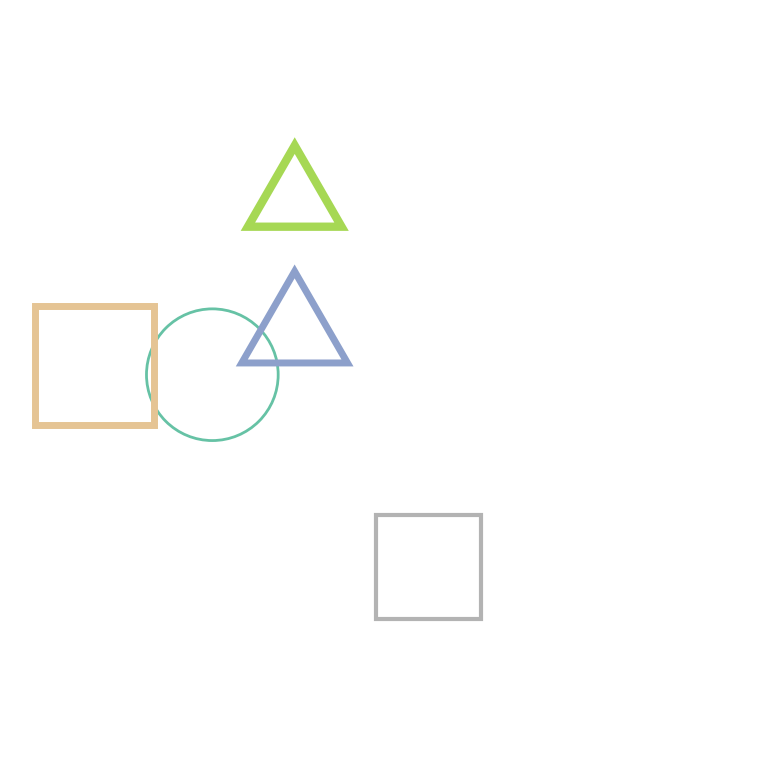[{"shape": "circle", "thickness": 1, "radius": 0.43, "center": [0.276, 0.513]}, {"shape": "triangle", "thickness": 2.5, "radius": 0.4, "center": [0.383, 0.568]}, {"shape": "triangle", "thickness": 3, "radius": 0.35, "center": [0.383, 0.741]}, {"shape": "square", "thickness": 2.5, "radius": 0.39, "center": [0.123, 0.526]}, {"shape": "square", "thickness": 1.5, "radius": 0.34, "center": [0.556, 0.264]}]